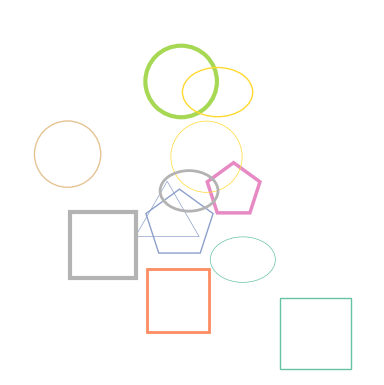[{"shape": "square", "thickness": 1, "radius": 0.46, "center": [0.82, 0.134]}, {"shape": "oval", "thickness": 0.5, "radius": 0.42, "center": [0.631, 0.326]}, {"shape": "square", "thickness": 2, "radius": 0.41, "center": [0.462, 0.219]}, {"shape": "pentagon", "thickness": 1, "radius": 0.46, "center": [0.466, 0.417]}, {"shape": "triangle", "thickness": 0.5, "radius": 0.48, "center": [0.434, 0.433]}, {"shape": "pentagon", "thickness": 2.5, "radius": 0.36, "center": [0.607, 0.505]}, {"shape": "circle", "thickness": 3, "radius": 0.46, "center": [0.47, 0.788]}, {"shape": "oval", "thickness": 1, "radius": 0.46, "center": [0.565, 0.761]}, {"shape": "circle", "thickness": 0.5, "radius": 0.46, "center": [0.536, 0.593]}, {"shape": "circle", "thickness": 1, "radius": 0.43, "center": [0.176, 0.6]}, {"shape": "oval", "thickness": 2, "radius": 0.38, "center": [0.491, 0.504]}, {"shape": "square", "thickness": 3, "radius": 0.43, "center": [0.267, 0.363]}]